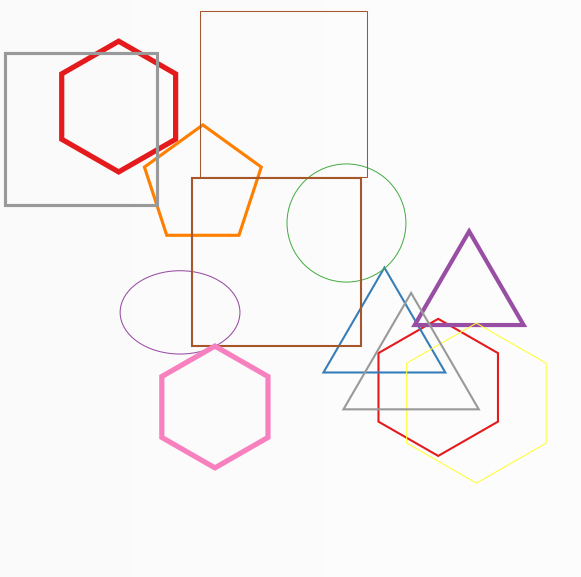[{"shape": "hexagon", "thickness": 2.5, "radius": 0.57, "center": [0.204, 0.815]}, {"shape": "hexagon", "thickness": 1, "radius": 0.59, "center": [0.754, 0.328]}, {"shape": "triangle", "thickness": 1, "radius": 0.61, "center": [0.661, 0.415]}, {"shape": "circle", "thickness": 0.5, "radius": 0.51, "center": [0.596, 0.613]}, {"shape": "oval", "thickness": 0.5, "radius": 0.52, "center": [0.31, 0.458]}, {"shape": "triangle", "thickness": 2, "radius": 0.54, "center": [0.807, 0.49]}, {"shape": "pentagon", "thickness": 1.5, "radius": 0.53, "center": [0.349, 0.677]}, {"shape": "hexagon", "thickness": 0.5, "radius": 0.69, "center": [0.82, 0.301]}, {"shape": "square", "thickness": 0.5, "radius": 0.72, "center": [0.487, 0.836]}, {"shape": "square", "thickness": 1, "radius": 0.73, "center": [0.476, 0.545]}, {"shape": "hexagon", "thickness": 2.5, "radius": 0.53, "center": [0.37, 0.294]}, {"shape": "square", "thickness": 1.5, "radius": 0.65, "center": [0.139, 0.776]}, {"shape": "triangle", "thickness": 1, "radius": 0.67, "center": [0.707, 0.358]}]